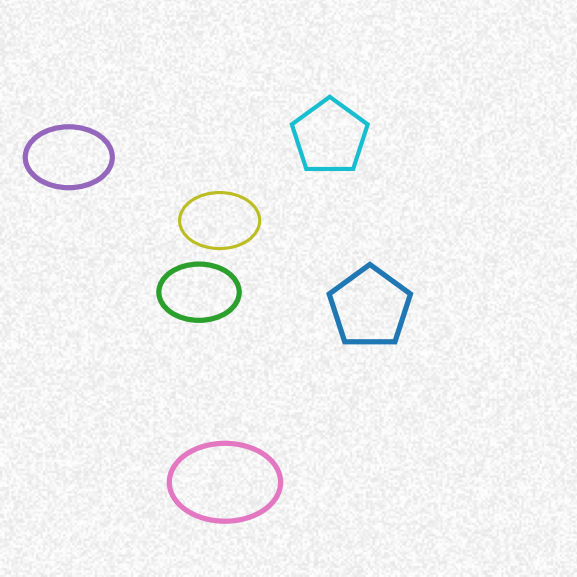[{"shape": "pentagon", "thickness": 2.5, "radius": 0.37, "center": [0.64, 0.467]}, {"shape": "oval", "thickness": 2.5, "radius": 0.35, "center": [0.345, 0.493]}, {"shape": "oval", "thickness": 2.5, "radius": 0.38, "center": [0.119, 0.727]}, {"shape": "oval", "thickness": 2.5, "radius": 0.48, "center": [0.39, 0.164]}, {"shape": "oval", "thickness": 1.5, "radius": 0.35, "center": [0.38, 0.617]}, {"shape": "pentagon", "thickness": 2, "radius": 0.35, "center": [0.571, 0.762]}]